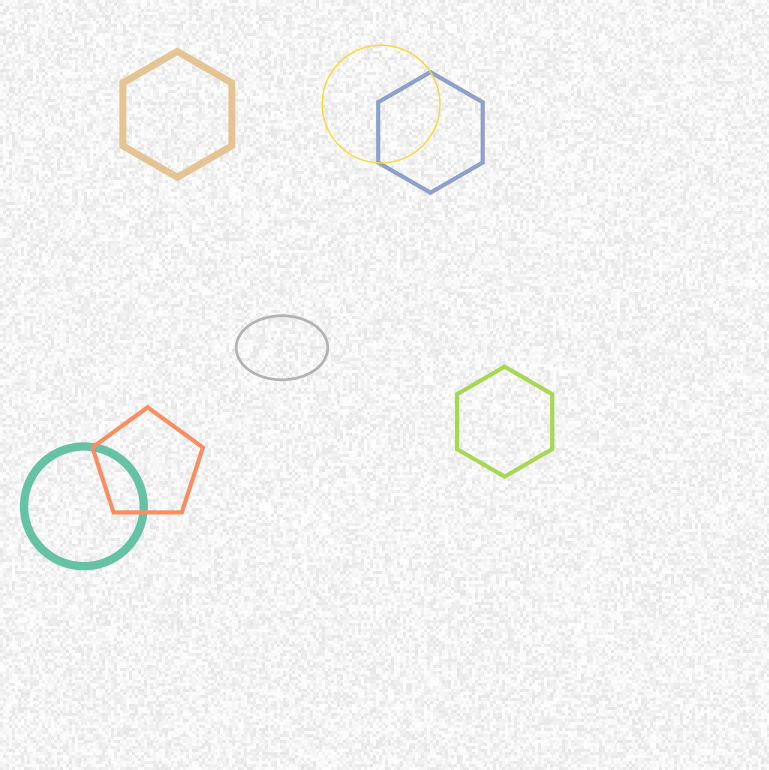[{"shape": "circle", "thickness": 3, "radius": 0.39, "center": [0.109, 0.342]}, {"shape": "pentagon", "thickness": 1.5, "radius": 0.38, "center": [0.192, 0.396]}, {"shape": "hexagon", "thickness": 1.5, "radius": 0.39, "center": [0.559, 0.828]}, {"shape": "hexagon", "thickness": 1.5, "radius": 0.36, "center": [0.655, 0.452]}, {"shape": "circle", "thickness": 0.5, "radius": 0.38, "center": [0.495, 0.865]}, {"shape": "hexagon", "thickness": 2.5, "radius": 0.41, "center": [0.23, 0.851]}, {"shape": "oval", "thickness": 1, "radius": 0.3, "center": [0.366, 0.548]}]